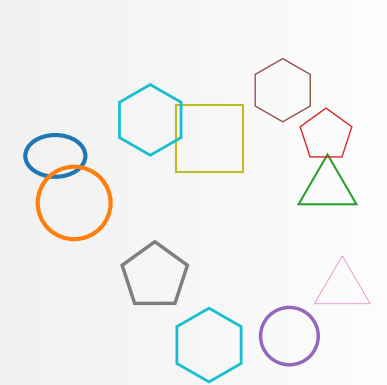[{"shape": "oval", "thickness": 3, "radius": 0.39, "center": [0.143, 0.595]}, {"shape": "circle", "thickness": 3, "radius": 0.47, "center": [0.191, 0.473]}, {"shape": "triangle", "thickness": 1.5, "radius": 0.43, "center": [0.845, 0.513]}, {"shape": "pentagon", "thickness": 1, "radius": 0.35, "center": [0.841, 0.649]}, {"shape": "circle", "thickness": 2.5, "radius": 0.37, "center": [0.747, 0.127]}, {"shape": "hexagon", "thickness": 1, "radius": 0.41, "center": [0.73, 0.766]}, {"shape": "triangle", "thickness": 0.5, "radius": 0.42, "center": [0.883, 0.253]}, {"shape": "pentagon", "thickness": 2.5, "radius": 0.44, "center": [0.399, 0.284]}, {"shape": "square", "thickness": 1.5, "radius": 0.43, "center": [0.542, 0.64]}, {"shape": "hexagon", "thickness": 2, "radius": 0.46, "center": [0.388, 0.689]}, {"shape": "hexagon", "thickness": 2, "radius": 0.48, "center": [0.539, 0.104]}]